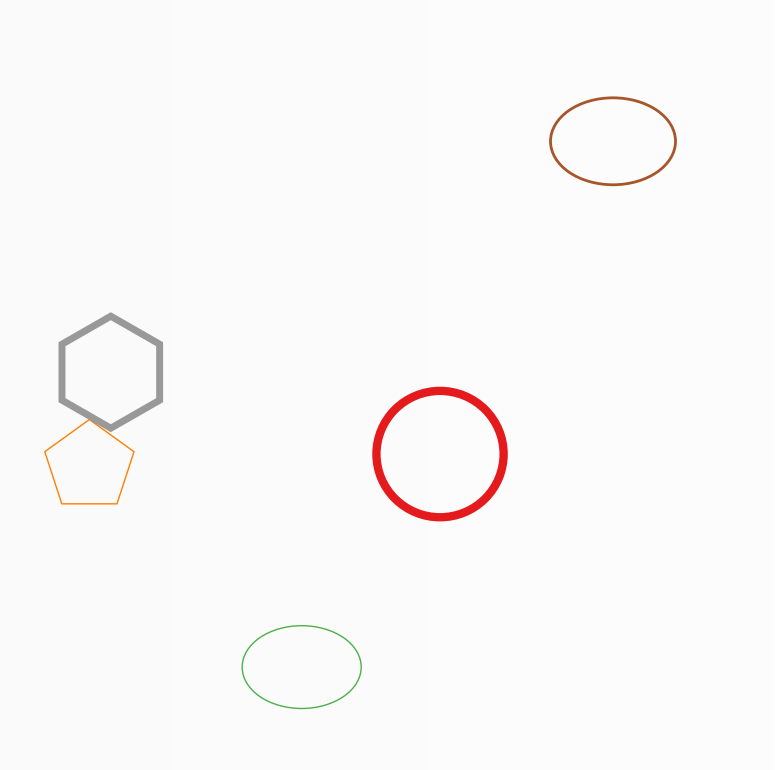[{"shape": "circle", "thickness": 3, "radius": 0.41, "center": [0.568, 0.41]}, {"shape": "oval", "thickness": 0.5, "radius": 0.38, "center": [0.389, 0.134]}, {"shape": "pentagon", "thickness": 0.5, "radius": 0.3, "center": [0.115, 0.395]}, {"shape": "oval", "thickness": 1, "radius": 0.4, "center": [0.791, 0.817]}, {"shape": "hexagon", "thickness": 2.5, "radius": 0.36, "center": [0.143, 0.517]}]